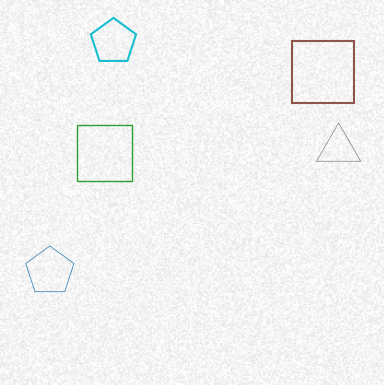[{"shape": "pentagon", "thickness": 0.5, "radius": 0.33, "center": [0.129, 0.295]}, {"shape": "square", "thickness": 1, "radius": 0.36, "center": [0.272, 0.602]}, {"shape": "square", "thickness": 1.5, "radius": 0.4, "center": [0.839, 0.812]}, {"shape": "triangle", "thickness": 0.5, "radius": 0.33, "center": [0.879, 0.614]}, {"shape": "pentagon", "thickness": 1.5, "radius": 0.31, "center": [0.295, 0.892]}]